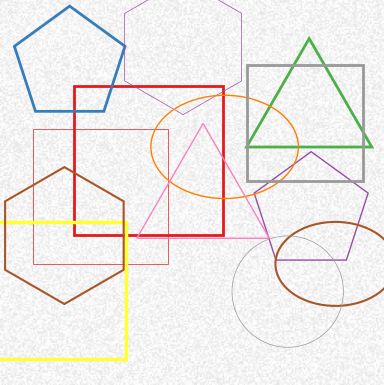[{"shape": "square", "thickness": 0.5, "radius": 0.88, "center": [0.26, 0.489]}, {"shape": "square", "thickness": 2, "radius": 0.97, "center": [0.385, 0.583]}, {"shape": "pentagon", "thickness": 2, "radius": 0.76, "center": [0.181, 0.833]}, {"shape": "triangle", "thickness": 2, "radius": 0.94, "center": [0.803, 0.712]}, {"shape": "pentagon", "thickness": 1, "radius": 0.78, "center": [0.808, 0.45]}, {"shape": "hexagon", "thickness": 0.5, "radius": 0.88, "center": [0.476, 0.878]}, {"shape": "oval", "thickness": 1, "radius": 0.96, "center": [0.583, 0.618]}, {"shape": "square", "thickness": 2.5, "radius": 0.89, "center": [0.148, 0.246]}, {"shape": "oval", "thickness": 1.5, "radius": 0.78, "center": [0.871, 0.315]}, {"shape": "hexagon", "thickness": 1.5, "radius": 0.89, "center": [0.167, 0.388]}, {"shape": "triangle", "thickness": 1, "radius": 0.99, "center": [0.528, 0.481]}, {"shape": "circle", "thickness": 0.5, "radius": 0.72, "center": [0.747, 0.243]}, {"shape": "square", "thickness": 2, "radius": 0.75, "center": [0.791, 0.68]}]